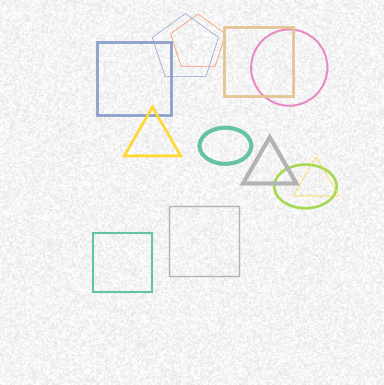[{"shape": "oval", "thickness": 3, "radius": 0.34, "center": [0.585, 0.621]}, {"shape": "square", "thickness": 1.5, "radius": 0.38, "center": [0.317, 0.318]}, {"shape": "pentagon", "thickness": 0.5, "radius": 0.38, "center": [0.514, 0.889]}, {"shape": "square", "thickness": 2, "radius": 0.48, "center": [0.348, 0.796]}, {"shape": "pentagon", "thickness": 0.5, "radius": 0.45, "center": [0.482, 0.875]}, {"shape": "circle", "thickness": 1.5, "radius": 0.5, "center": [0.751, 0.824]}, {"shape": "oval", "thickness": 2, "radius": 0.41, "center": [0.793, 0.516]}, {"shape": "triangle", "thickness": 0.5, "radius": 0.34, "center": [0.821, 0.525]}, {"shape": "triangle", "thickness": 2, "radius": 0.42, "center": [0.396, 0.637]}, {"shape": "square", "thickness": 2, "radius": 0.45, "center": [0.672, 0.841]}, {"shape": "triangle", "thickness": 3, "radius": 0.4, "center": [0.701, 0.564]}, {"shape": "square", "thickness": 1, "radius": 0.45, "center": [0.53, 0.375]}]